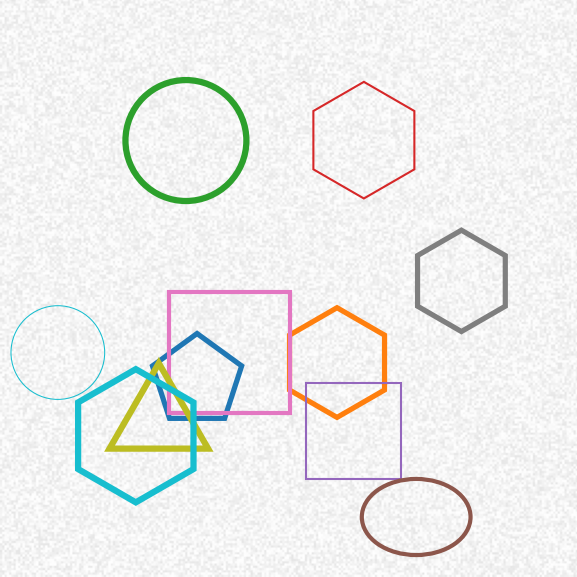[{"shape": "pentagon", "thickness": 2.5, "radius": 0.41, "center": [0.341, 0.34]}, {"shape": "hexagon", "thickness": 2.5, "radius": 0.47, "center": [0.584, 0.371]}, {"shape": "circle", "thickness": 3, "radius": 0.52, "center": [0.322, 0.756]}, {"shape": "hexagon", "thickness": 1, "radius": 0.5, "center": [0.63, 0.756]}, {"shape": "square", "thickness": 1, "radius": 0.41, "center": [0.612, 0.252]}, {"shape": "oval", "thickness": 2, "radius": 0.47, "center": [0.721, 0.104]}, {"shape": "square", "thickness": 2, "radius": 0.52, "center": [0.397, 0.388]}, {"shape": "hexagon", "thickness": 2.5, "radius": 0.44, "center": [0.799, 0.513]}, {"shape": "triangle", "thickness": 3, "radius": 0.49, "center": [0.275, 0.272]}, {"shape": "hexagon", "thickness": 3, "radius": 0.58, "center": [0.235, 0.245]}, {"shape": "circle", "thickness": 0.5, "radius": 0.41, "center": [0.1, 0.389]}]